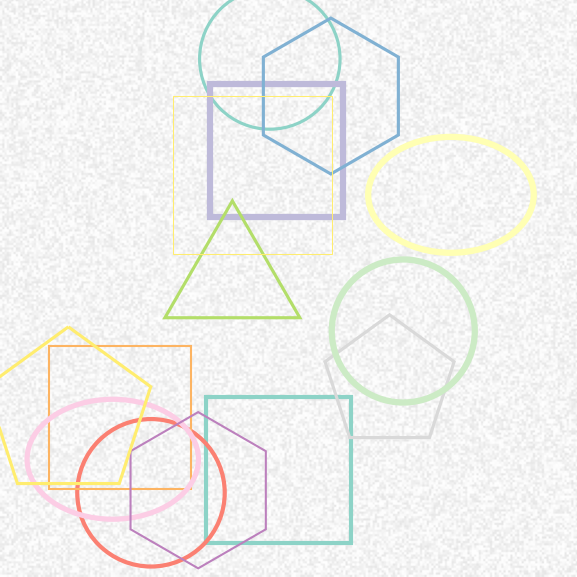[{"shape": "circle", "thickness": 1.5, "radius": 0.61, "center": [0.467, 0.897]}, {"shape": "square", "thickness": 2, "radius": 0.63, "center": [0.483, 0.185]}, {"shape": "oval", "thickness": 3, "radius": 0.72, "center": [0.781, 0.662]}, {"shape": "square", "thickness": 3, "radius": 0.58, "center": [0.479, 0.738]}, {"shape": "circle", "thickness": 2, "radius": 0.64, "center": [0.261, 0.146]}, {"shape": "hexagon", "thickness": 1.5, "radius": 0.67, "center": [0.573, 0.833]}, {"shape": "square", "thickness": 1, "radius": 0.62, "center": [0.208, 0.276]}, {"shape": "triangle", "thickness": 1.5, "radius": 0.67, "center": [0.402, 0.516]}, {"shape": "oval", "thickness": 2.5, "radius": 0.74, "center": [0.195, 0.204]}, {"shape": "pentagon", "thickness": 1.5, "radius": 0.59, "center": [0.675, 0.337]}, {"shape": "hexagon", "thickness": 1, "radius": 0.68, "center": [0.343, 0.15]}, {"shape": "circle", "thickness": 3, "radius": 0.62, "center": [0.698, 0.426]}, {"shape": "pentagon", "thickness": 1.5, "radius": 0.75, "center": [0.118, 0.283]}, {"shape": "square", "thickness": 0.5, "radius": 0.69, "center": [0.437, 0.696]}]